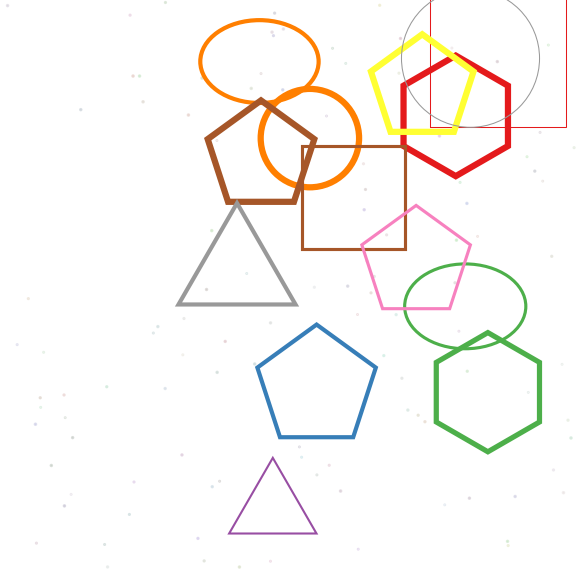[{"shape": "square", "thickness": 0.5, "radius": 0.59, "center": [0.862, 0.897]}, {"shape": "hexagon", "thickness": 3, "radius": 0.52, "center": [0.789, 0.799]}, {"shape": "pentagon", "thickness": 2, "radius": 0.54, "center": [0.548, 0.329]}, {"shape": "oval", "thickness": 1.5, "radius": 0.52, "center": [0.806, 0.469]}, {"shape": "hexagon", "thickness": 2.5, "radius": 0.52, "center": [0.845, 0.32]}, {"shape": "triangle", "thickness": 1, "radius": 0.44, "center": [0.472, 0.119]}, {"shape": "circle", "thickness": 3, "radius": 0.43, "center": [0.537, 0.76]}, {"shape": "oval", "thickness": 2, "radius": 0.51, "center": [0.449, 0.893]}, {"shape": "pentagon", "thickness": 3, "radius": 0.47, "center": [0.731, 0.846]}, {"shape": "pentagon", "thickness": 3, "radius": 0.49, "center": [0.452, 0.728]}, {"shape": "square", "thickness": 1.5, "radius": 0.45, "center": [0.613, 0.657]}, {"shape": "pentagon", "thickness": 1.5, "radius": 0.49, "center": [0.721, 0.545]}, {"shape": "circle", "thickness": 0.5, "radius": 0.6, "center": [0.815, 0.898]}, {"shape": "triangle", "thickness": 2, "radius": 0.59, "center": [0.41, 0.53]}]